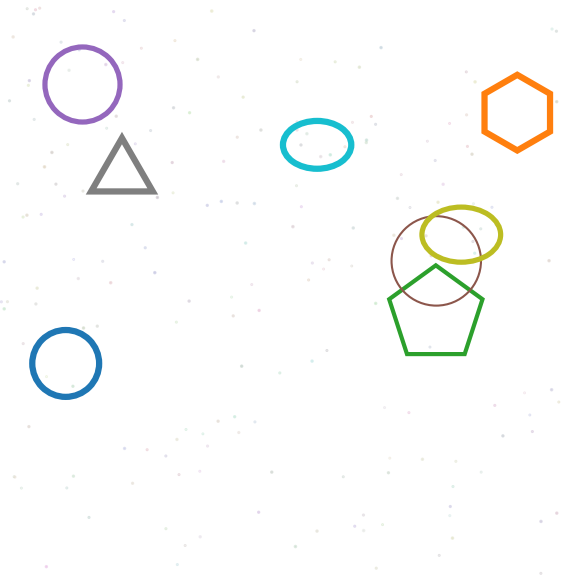[{"shape": "circle", "thickness": 3, "radius": 0.29, "center": [0.114, 0.37]}, {"shape": "hexagon", "thickness": 3, "radius": 0.33, "center": [0.896, 0.804]}, {"shape": "pentagon", "thickness": 2, "radius": 0.42, "center": [0.755, 0.455]}, {"shape": "circle", "thickness": 2.5, "radius": 0.32, "center": [0.143, 0.853]}, {"shape": "circle", "thickness": 1, "radius": 0.39, "center": [0.755, 0.547]}, {"shape": "triangle", "thickness": 3, "radius": 0.31, "center": [0.211, 0.698]}, {"shape": "oval", "thickness": 2.5, "radius": 0.34, "center": [0.799, 0.593]}, {"shape": "oval", "thickness": 3, "radius": 0.3, "center": [0.549, 0.748]}]